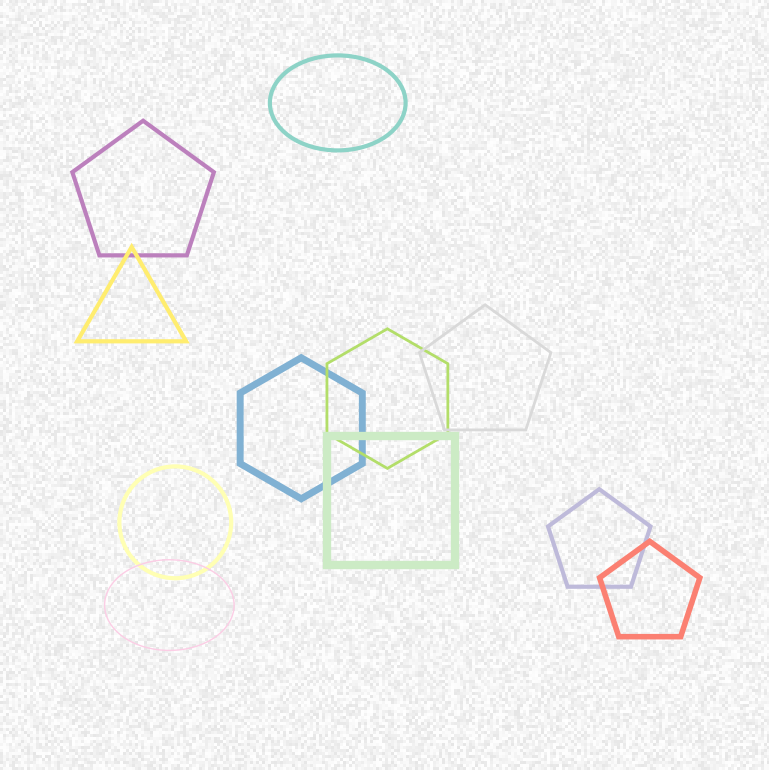[{"shape": "oval", "thickness": 1.5, "radius": 0.44, "center": [0.439, 0.866]}, {"shape": "circle", "thickness": 1.5, "radius": 0.36, "center": [0.228, 0.322]}, {"shape": "pentagon", "thickness": 1.5, "radius": 0.35, "center": [0.778, 0.295]}, {"shape": "pentagon", "thickness": 2, "radius": 0.34, "center": [0.844, 0.229]}, {"shape": "hexagon", "thickness": 2.5, "radius": 0.46, "center": [0.391, 0.444]}, {"shape": "hexagon", "thickness": 1, "radius": 0.45, "center": [0.503, 0.482]}, {"shape": "oval", "thickness": 0.5, "radius": 0.42, "center": [0.22, 0.214]}, {"shape": "pentagon", "thickness": 1, "radius": 0.45, "center": [0.63, 0.514]}, {"shape": "pentagon", "thickness": 1.5, "radius": 0.48, "center": [0.186, 0.747]}, {"shape": "square", "thickness": 3, "radius": 0.42, "center": [0.508, 0.35]}, {"shape": "triangle", "thickness": 1.5, "radius": 0.41, "center": [0.171, 0.598]}]